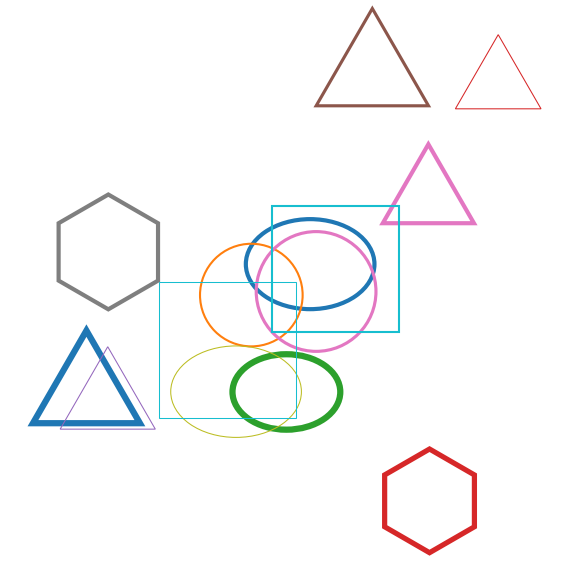[{"shape": "triangle", "thickness": 3, "radius": 0.53, "center": [0.15, 0.32]}, {"shape": "oval", "thickness": 2, "radius": 0.56, "center": [0.537, 0.542]}, {"shape": "circle", "thickness": 1, "radius": 0.44, "center": [0.435, 0.488]}, {"shape": "oval", "thickness": 3, "radius": 0.47, "center": [0.496, 0.32]}, {"shape": "triangle", "thickness": 0.5, "radius": 0.43, "center": [0.863, 0.854]}, {"shape": "hexagon", "thickness": 2.5, "radius": 0.45, "center": [0.744, 0.132]}, {"shape": "triangle", "thickness": 0.5, "radius": 0.48, "center": [0.187, 0.304]}, {"shape": "triangle", "thickness": 1.5, "radius": 0.56, "center": [0.645, 0.872]}, {"shape": "triangle", "thickness": 2, "radius": 0.46, "center": [0.742, 0.658]}, {"shape": "circle", "thickness": 1.5, "radius": 0.52, "center": [0.547, 0.494]}, {"shape": "hexagon", "thickness": 2, "radius": 0.5, "center": [0.188, 0.563]}, {"shape": "oval", "thickness": 0.5, "radius": 0.57, "center": [0.409, 0.321]}, {"shape": "square", "thickness": 0.5, "radius": 0.59, "center": [0.394, 0.393]}, {"shape": "square", "thickness": 1, "radius": 0.55, "center": [0.581, 0.533]}]